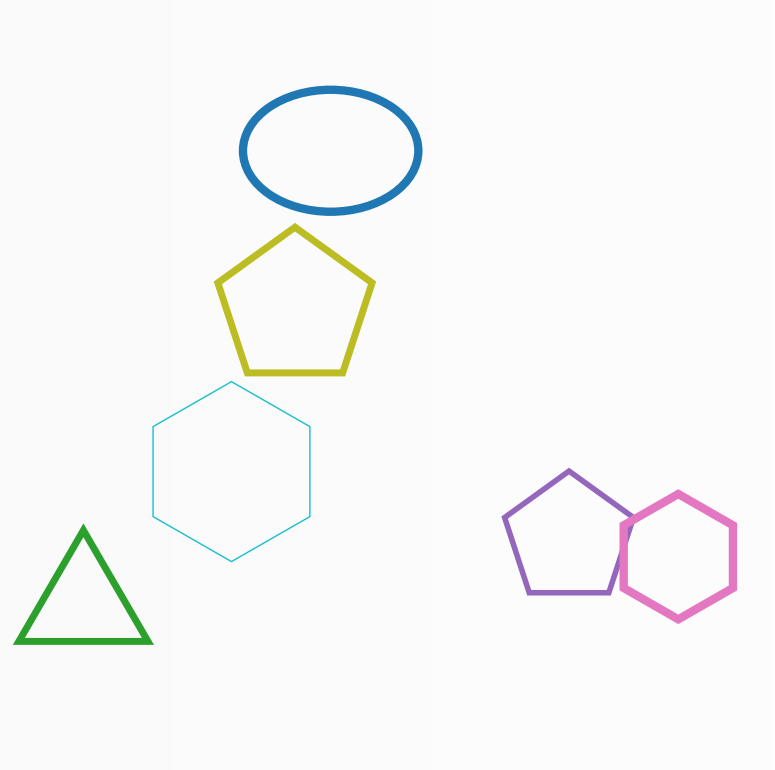[{"shape": "oval", "thickness": 3, "radius": 0.57, "center": [0.427, 0.804]}, {"shape": "triangle", "thickness": 2.5, "radius": 0.48, "center": [0.108, 0.215]}, {"shape": "pentagon", "thickness": 2, "radius": 0.44, "center": [0.734, 0.301]}, {"shape": "hexagon", "thickness": 3, "radius": 0.41, "center": [0.875, 0.277]}, {"shape": "pentagon", "thickness": 2.5, "radius": 0.52, "center": [0.381, 0.6]}, {"shape": "hexagon", "thickness": 0.5, "radius": 0.58, "center": [0.299, 0.388]}]